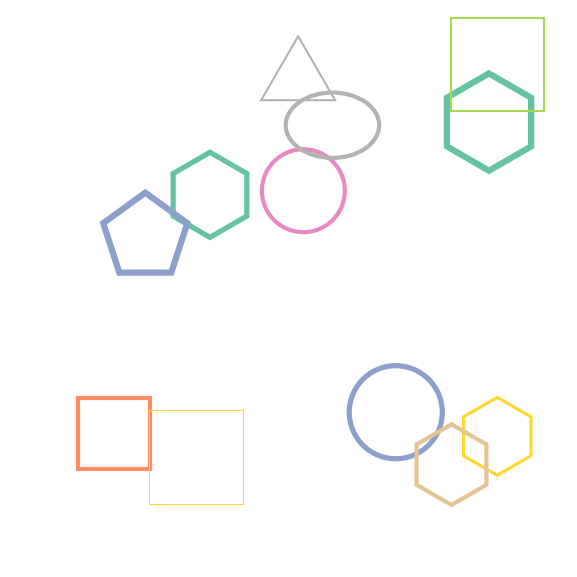[{"shape": "hexagon", "thickness": 3, "radius": 0.42, "center": [0.847, 0.788]}, {"shape": "hexagon", "thickness": 2.5, "radius": 0.37, "center": [0.364, 0.662]}, {"shape": "square", "thickness": 2, "radius": 0.31, "center": [0.197, 0.248]}, {"shape": "pentagon", "thickness": 3, "radius": 0.38, "center": [0.252, 0.589]}, {"shape": "circle", "thickness": 2.5, "radius": 0.4, "center": [0.685, 0.285]}, {"shape": "circle", "thickness": 2, "radius": 0.36, "center": [0.525, 0.669]}, {"shape": "square", "thickness": 1, "radius": 0.4, "center": [0.862, 0.888]}, {"shape": "hexagon", "thickness": 1.5, "radius": 0.34, "center": [0.861, 0.244]}, {"shape": "square", "thickness": 0.5, "radius": 0.41, "center": [0.339, 0.208]}, {"shape": "hexagon", "thickness": 2, "radius": 0.35, "center": [0.782, 0.195]}, {"shape": "triangle", "thickness": 1, "radius": 0.37, "center": [0.516, 0.863]}, {"shape": "oval", "thickness": 2, "radius": 0.4, "center": [0.576, 0.782]}]